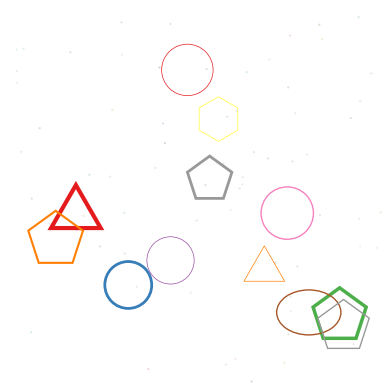[{"shape": "circle", "thickness": 0.5, "radius": 0.33, "center": [0.487, 0.818]}, {"shape": "triangle", "thickness": 3, "radius": 0.37, "center": [0.197, 0.445]}, {"shape": "circle", "thickness": 2, "radius": 0.3, "center": [0.333, 0.26]}, {"shape": "pentagon", "thickness": 2.5, "radius": 0.36, "center": [0.882, 0.18]}, {"shape": "circle", "thickness": 0.5, "radius": 0.31, "center": [0.443, 0.324]}, {"shape": "triangle", "thickness": 0.5, "radius": 0.31, "center": [0.687, 0.3]}, {"shape": "pentagon", "thickness": 1.5, "radius": 0.37, "center": [0.145, 0.378]}, {"shape": "hexagon", "thickness": 0.5, "radius": 0.29, "center": [0.567, 0.691]}, {"shape": "oval", "thickness": 1, "radius": 0.42, "center": [0.802, 0.189]}, {"shape": "circle", "thickness": 1, "radius": 0.34, "center": [0.746, 0.446]}, {"shape": "pentagon", "thickness": 2, "radius": 0.3, "center": [0.545, 0.534]}, {"shape": "pentagon", "thickness": 1, "radius": 0.35, "center": [0.892, 0.152]}]